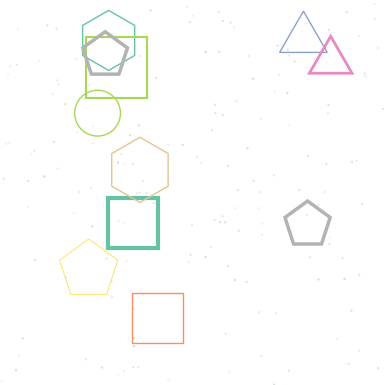[{"shape": "hexagon", "thickness": 1, "radius": 0.39, "center": [0.282, 0.895]}, {"shape": "square", "thickness": 3, "radius": 0.33, "center": [0.345, 0.42]}, {"shape": "square", "thickness": 1, "radius": 0.33, "center": [0.41, 0.175]}, {"shape": "triangle", "thickness": 1, "radius": 0.36, "center": [0.788, 0.9]}, {"shape": "triangle", "thickness": 2, "radius": 0.32, "center": [0.859, 0.842]}, {"shape": "circle", "thickness": 1, "radius": 0.3, "center": [0.253, 0.706]}, {"shape": "square", "thickness": 1.5, "radius": 0.39, "center": [0.303, 0.825]}, {"shape": "pentagon", "thickness": 0.5, "radius": 0.4, "center": [0.23, 0.3]}, {"shape": "hexagon", "thickness": 1, "radius": 0.42, "center": [0.363, 0.559]}, {"shape": "pentagon", "thickness": 2.5, "radius": 0.31, "center": [0.799, 0.416]}, {"shape": "pentagon", "thickness": 2.5, "radius": 0.3, "center": [0.273, 0.857]}]